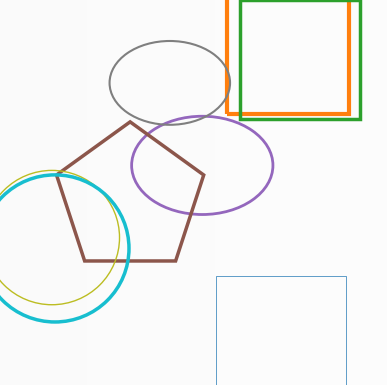[{"shape": "square", "thickness": 0.5, "radius": 0.84, "center": [0.724, 0.116]}, {"shape": "square", "thickness": 3, "radius": 0.79, "center": [0.743, 0.86]}, {"shape": "square", "thickness": 2.5, "radius": 0.77, "center": [0.774, 0.845]}, {"shape": "oval", "thickness": 2, "radius": 0.91, "center": [0.522, 0.57]}, {"shape": "pentagon", "thickness": 2.5, "radius": 1.0, "center": [0.336, 0.484]}, {"shape": "oval", "thickness": 1.5, "radius": 0.78, "center": [0.438, 0.785]}, {"shape": "circle", "thickness": 1, "radius": 0.87, "center": [0.134, 0.383]}, {"shape": "circle", "thickness": 2.5, "radius": 0.96, "center": [0.142, 0.355]}]